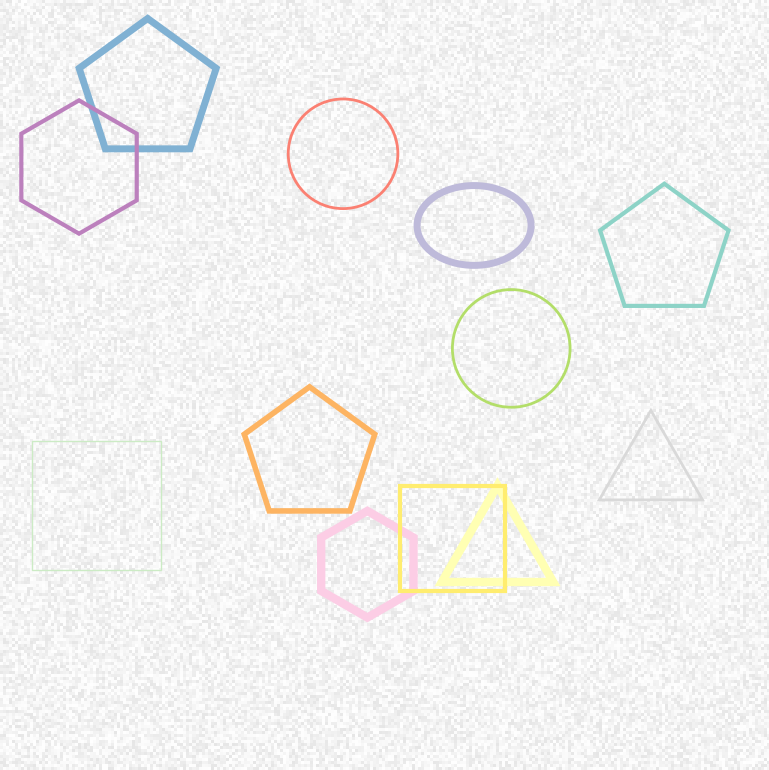[{"shape": "pentagon", "thickness": 1.5, "radius": 0.44, "center": [0.863, 0.674]}, {"shape": "triangle", "thickness": 3, "radius": 0.42, "center": [0.646, 0.286]}, {"shape": "oval", "thickness": 2.5, "radius": 0.37, "center": [0.616, 0.707]}, {"shape": "circle", "thickness": 1, "radius": 0.36, "center": [0.446, 0.8]}, {"shape": "pentagon", "thickness": 2.5, "radius": 0.47, "center": [0.192, 0.882]}, {"shape": "pentagon", "thickness": 2, "radius": 0.45, "center": [0.402, 0.409]}, {"shape": "circle", "thickness": 1, "radius": 0.38, "center": [0.664, 0.548]}, {"shape": "hexagon", "thickness": 3, "radius": 0.35, "center": [0.477, 0.267]}, {"shape": "triangle", "thickness": 1, "radius": 0.39, "center": [0.845, 0.39]}, {"shape": "hexagon", "thickness": 1.5, "radius": 0.43, "center": [0.103, 0.783]}, {"shape": "square", "thickness": 0.5, "radius": 0.42, "center": [0.125, 0.344]}, {"shape": "square", "thickness": 1.5, "radius": 0.34, "center": [0.588, 0.301]}]